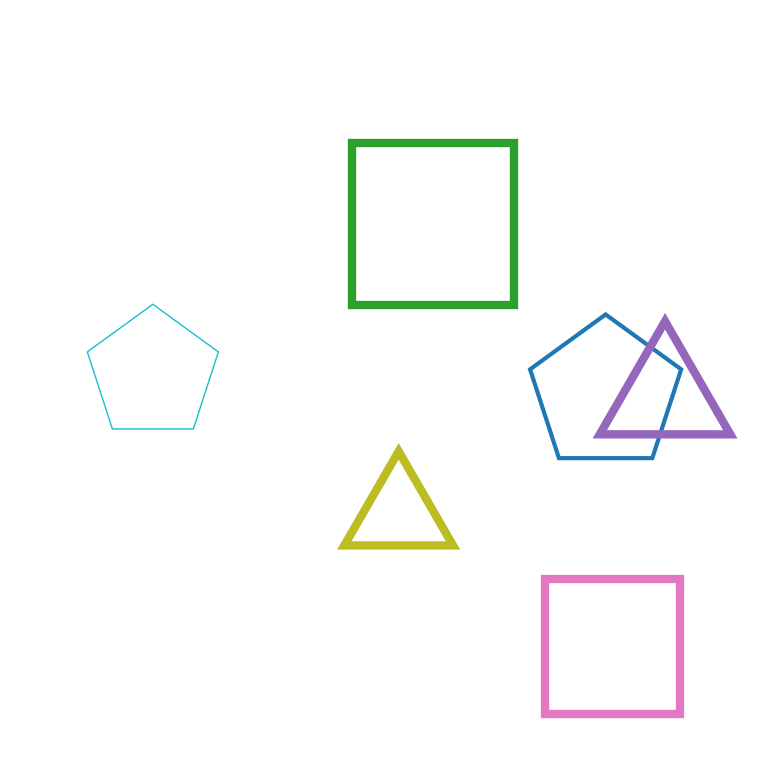[{"shape": "pentagon", "thickness": 1.5, "radius": 0.52, "center": [0.787, 0.488]}, {"shape": "square", "thickness": 3, "radius": 0.53, "center": [0.563, 0.709]}, {"shape": "triangle", "thickness": 3, "radius": 0.49, "center": [0.864, 0.485]}, {"shape": "square", "thickness": 3, "radius": 0.44, "center": [0.796, 0.16]}, {"shape": "triangle", "thickness": 3, "radius": 0.41, "center": [0.518, 0.332]}, {"shape": "pentagon", "thickness": 0.5, "radius": 0.45, "center": [0.199, 0.515]}]